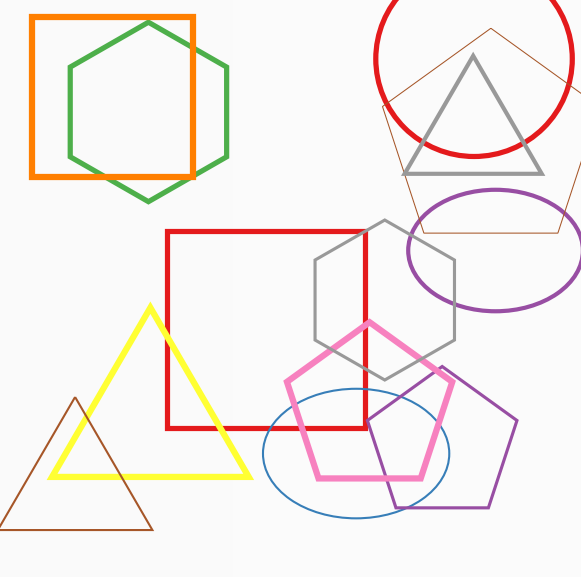[{"shape": "circle", "thickness": 2.5, "radius": 0.85, "center": [0.816, 0.897]}, {"shape": "square", "thickness": 2.5, "radius": 0.85, "center": [0.457, 0.428]}, {"shape": "oval", "thickness": 1, "radius": 0.8, "center": [0.613, 0.214]}, {"shape": "hexagon", "thickness": 2.5, "radius": 0.78, "center": [0.255, 0.805]}, {"shape": "oval", "thickness": 2, "radius": 0.75, "center": [0.853, 0.565]}, {"shape": "pentagon", "thickness": 1.5, "radius": 0.68, "center": [0.761, 0.229]}, {"shape": "square", "thickness": 3, "radius": 0.69, "center": [0.193, 0.831]}, {"shape": "triangle", "thickness": 3, "radius": 0.98, "center": [0.259, 0.271]}, {"shape": "pentagon", "thickness": 0.5, "radius": 0.98, "center": [0.845, 0.754]}, {"shape": "triangle", "thickness": 1, "radius": 0.77, "center": [0.129, 0.158]}, {"shape": "pentagon", "thickness": 3, "radius": 0.75, "center": [0.636, 0.292]}, {"shape": "triangle", "thickness": 2, "radius": 0.68, "center": [0.814, 0.766]}, {"shape": "hexagon", "thickness": 1.5, "radius": 0.69, "center": [0.662, 0.48]}]